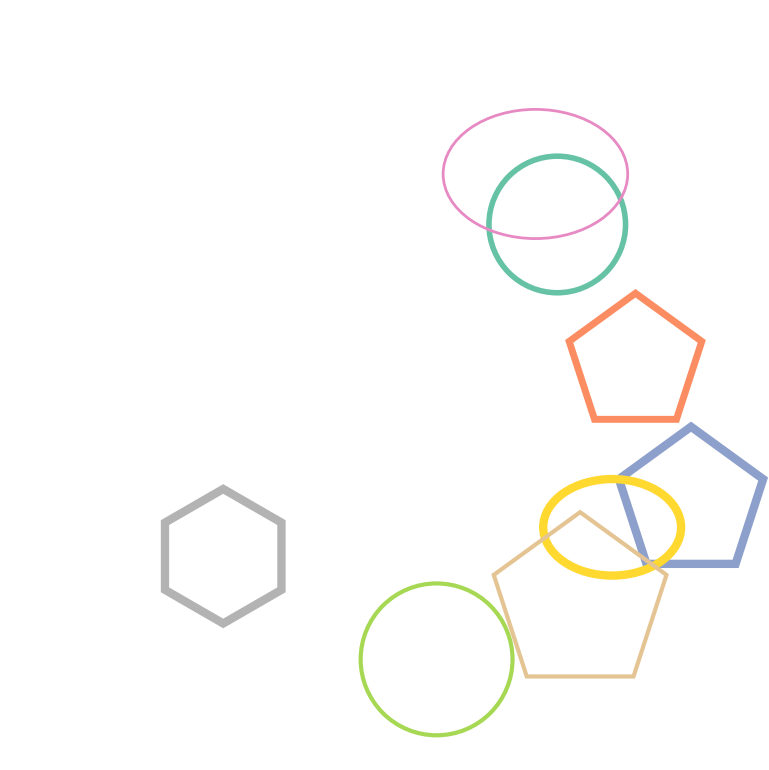[{"shape": "circle", "thickness": 2, "radius": 0.44, "center": [0.724, 0.708]}, {"shape": "pentagon", "thickness": 2.5, "radius": 0.45, "center": [0.825, 0.529]}, {"shape": "pentagon", "thickness": 3, "radius": 0.49, "center": [0.897, 0.347]}, {"shape": "oval", "thickness": 1, "radius": 0.6, "center": [0.695, 0.774]}, {"shape": "circle", "thickness": 1.5, "radius": 0.49, "center": [0.567, 0.144]}, {"shape": "oval", "thickness": 3, "radius": 0.45, "center": [0.795, 0.315]}, {"shape": "pentagon", "thickness": 1.5, "radius": 0.59, "center": [0.753, 0.217]}, {"shape": "hexagon", "thickness": 3, "radius": 0.44, "center": [0.29, 0.278]}]